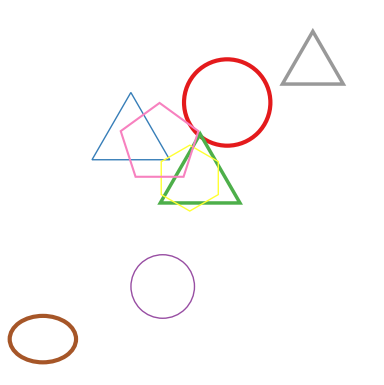[{"shape": "circle", "thickness": 3, "radius": 0.56, "center": [0.59, 0.734]}, {"shape": "triangle", "thickness": 1, "radius": 0.58, "center": [0.34, 0.643]}, {"shape": "triangle", "thickness": 2.5, "radius": 0.6, "center": [0.52, 0.533]}, {"shape": "circle", "thickness": 1, "radius": 0.41, "center": [0.423, 0.256]}, {"shape": "hexagon", "thickness": 1, "radius": 0.43, "center": [0.493, 0.537]}, {"shape": "oval", "thickness": 3, "radius": 0.43, "center": [0.111, 0.119]}, {"shape": "pentagon", "thickness": 1.5, "radius": 0.53, "center": [0.414, 0.627]}, {"shape": "triangle", "thickness": 2.5, "radius": 0.46, "center": [0.813, 0.827]}]